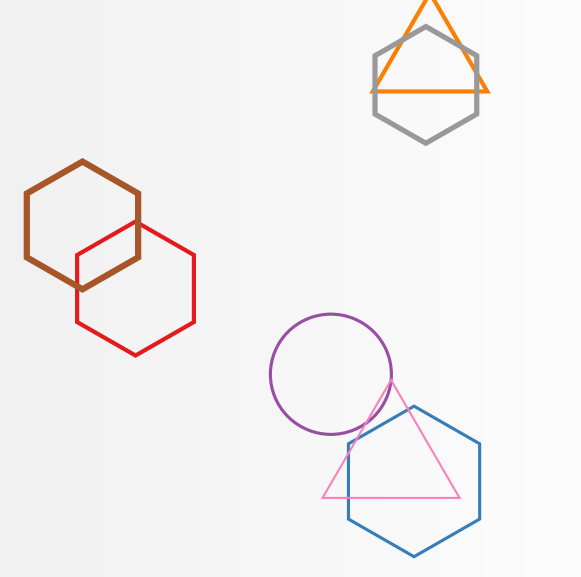[{"shape": "hexagon", "thickness": 2, "radius": 0.58, "center": [0.233, 0.5]}, {"shape": "hexagon", "thickness": 1.5, "radius": 0.65, "center": [0.712, 0.165]}, {"shape": "circle", "thickness": 1.5, "radius": 0.52, "center": [0.569, 0.351]}, {"shape": "triangle", "thickness": 2, "radius": 0.57, "center": [0.74, 0.898]}, {"shape": "hexagon", "thickness": 3, "radius": 0.55, "center": [0.142, 0.609]}, {"shape": "triangle", "thickness": 1, "radius": 0.68, "center": [0.673, 0.205]}, {"shape": "hexagon", "thickness": 2.5, "radius": 0.51, "center": [0.733, 0.852]}]